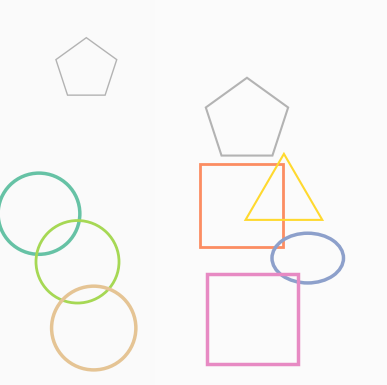[{"shape": "circle", "thickness": 2.5, "radius": 0.53, "center": [0.101, 0.445]}, {"shape": "square", "thickness": 2, "radius": 0.54, "center": [0.622, 0.467]}, {"shape": "oval", "thickness": 2.5, "radius": 0.46, "center": [0.794, 0.33]}, {"shape": "square", "thickness": 2.5, "radius": 0.59, "center": [0.652, 0.171]}, {"shape": "circle", "thickness": 2, "radius": 0.54, "center": [0.2, 0.32]}, {"shape": "triangle", "thickness": 1.5, "radius": 0.57, "center": [0.733, 0.486]}, {"shape": "circle", "thickness": 2.5, "radius": 0.54, "center": [0.242, 0.148]}, {"shape": "pentagon", "thickness": 1, "radius": 0.41, "center": [0.223, 0.82]}, {"shape": "pentagon", "thickness": 1.5, "radius": 0.56, "center": [0.637, 0.686]}]